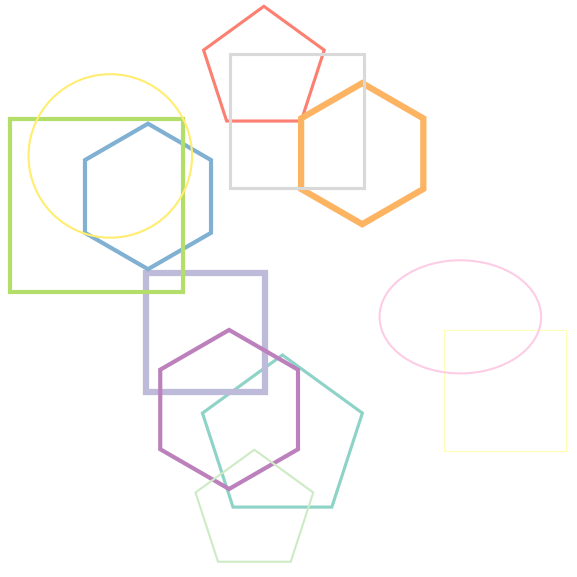[{"shape": "pentagon", "thickness": 1.5, "radius": 0.73, "center": [0.489, 0.239]}, {"shape": "square", "thickness": 0.5, "radius": 0.53, "center": [0.874, 0.323]}, {"shape": "square", "thickness": 3, "radius": 0.51, "center": [0.356, 0.424]}, {"shape": "pentagon", "thickness": 1.5, "radius": 0.55, "center": [0.457, 0.878]}, {"shape": "hexagon", "thickness": 2, "radius": 0.63, "center": [0.256, 0.659]}, {"shape": "hexagon", "thickness": 3, "radius": 0.61, "center": [0.627, 0.733]}, {"shape": "square", "thickness": 2, "radius": 0.75, "center": [0.167, 0.643]}, {"shape": "oval", "thickness": 1, "radius": 0.7, "center": [0.797, 0.45]}, {"shape": "square", "thickness": 1.5, "radius": 0.58, "center": [0.515, 0.789]}, {"shape": "hexagon", "thickness": 2, "radius": 0.69, "center": [0.397, 0.29]}, {"shape": "pentagon", "thickness": 1, "radius": 0.54, "center": [0.44, 0.113]}, {"shape": "circle", "thickness": 1, "radius": 0.71, "center": [0.191, 0.729]}]